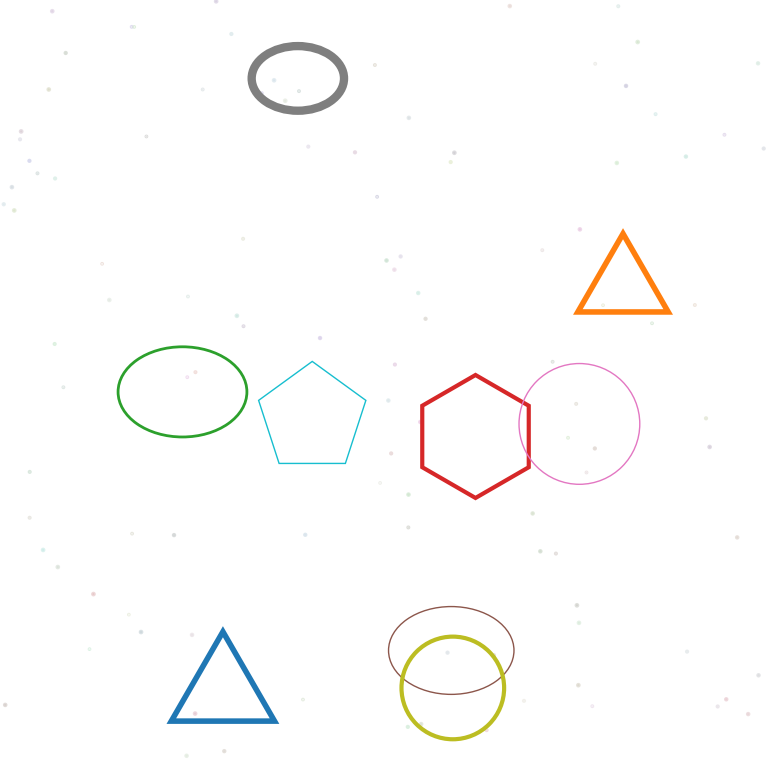[{"shape": "triangle", "thickness": 2, "radius": 0.39, "center": [0.29, 0.102]}, {"shape": "triangle", "thickness": 2, "radius": 0.34, "center": [0.809, 0.629]}, {"shape": "oval", "thickness": 1, "radius": 0.42, "center": [0.237, 0.491]}, {"shape": "hexagon", "thickness": 1.5, "radius": 0.4, "center": [0.618, 0.433]}, {"shape": "oval", "thickness": 0.5, "radius": 0.41, "center": [0.586, 0.155]}, {"shape": "circle", "thickness": 0.5, "radius": 0.39, "center": [0.752, 0.449]}, {"shape": "oval", "thickness": 3, "radius": 0.3, "center": [0.387, 0.898]}, {"shape": "circle", "thickness": 1.5, "radius": 0.33, "center": [0.588, 0.107]}, {"shape": "pentagon", "thickness": 0.5, "radius": 0.37, "center": [0.405, 0.457]}]